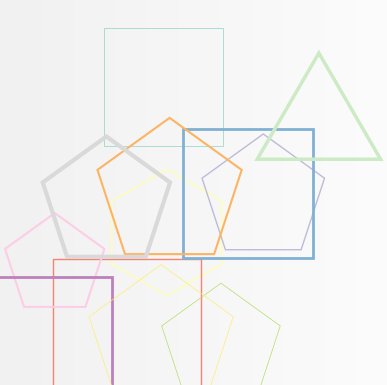[{"shape": "square", "thickness": 0.5, "radius": 0.77, "center": [0.421, 0.773]}, {"shape": "hexagon", "thickness": 1, "radius": 0.82, "center": [0.43, 0.396]}, {"shape": "pentagon", "thickness": 1, "radius": 0.83, "center": [0.679, 0.486]}, {"shape": "square", "thickness": 1, "radius": 0.96, "center": [0.328, 0.135]}, {"shape": "square", "thickness": 2, "radius": 0.83, "center": [0.64, 0.497]}, {"shape": "pentagon", "thickness": 1.5, "radius": 0.98, "center": [0.438, 0.498]}, {"shape": "pentagon", "thickness": 0.5, "radius": 0.8, "center": [0.57, 0.104]}, {"shape": "pentagon", "thickness": 1.5, "radius": 0.67, "center": [0.141, 0.312]}, {"shape": "pentagon", "thickness": 3, "radius": 0.86, "center": [0.275, 0.473]}, {"shape": "square", "thickness": 2, "radius": 0.76, "center": [0.137, 0.129]}, {"shape": "triangle", "thickness": 2.5, "radius": 0.92, "center": [0.823, 0.678]}, {"shape": "pentagon", "thickness": 0.5, "radius": 0.98, "center": [0.416, 0.117]}]